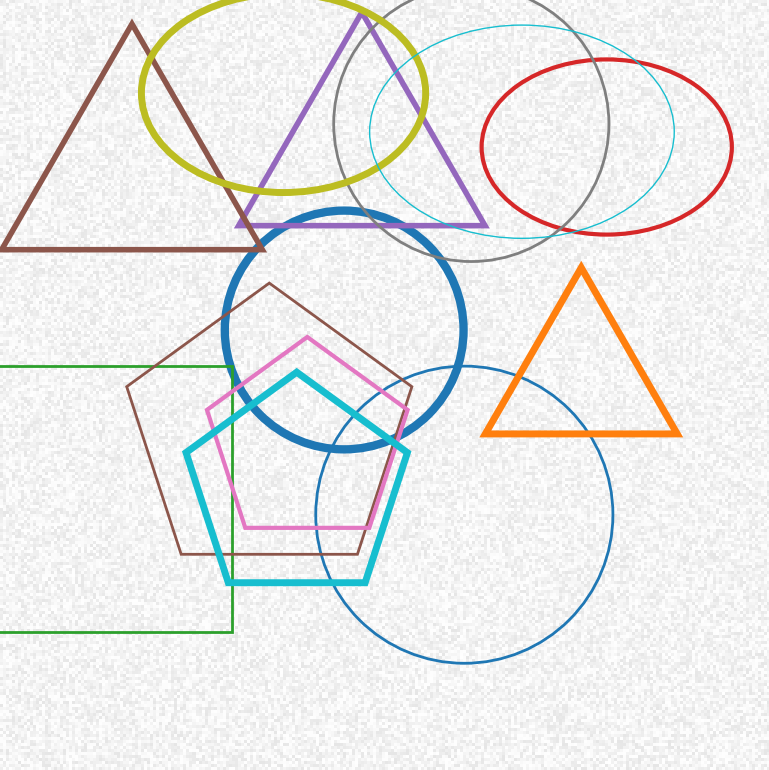[{"shape": "circle", "thickness": 3, "radius": 0.78, "center": [0.447, 0.571]}, {"shape": "circle", "thickness": 1, "radius": 0.96, "center": [0.603, 0.332]}, {"shape": "triangle", "thickness": 2.5, "radius": 0.72, "center": [0.755, 0.508]}, {"shape": "square", "thickness": 1, "radius": 0.86, "center": [0.128, 0.352]}, {"shape": "oval", "thickness": 1.5, "radius": 0.81, "center": [0.788, 0.809]}, {"shape": "triangle", "thickness": 2, "radius": 0.92, "center": [0.47, 0.799]}, {"shape": "triangle", "thickness": 2, "radius": 0.98, "center": [0.171, 0.773]}, {"shape": "pentagon", "thickness": 1, "radius": 0.97, "center": [0.35, 0.438]}, {"shape": "pentagon", "thickness": 1.5, "radius": 0.69, "center": [0.399, 0.425]}, {"shape": "circle", "thickness": 1, "radius": 0.89, "center": [0.612, 0.839]}, {"shape": "oval", "thickness": 2.5, "radius": 0.92, "center": [0.368, 0.879]}, {"shape": "oval", "thickness": 0.5, "radius": 0.99, "center": [0.678, 0.829]}, {"shape": "pentagon", "thickness": 2.5, "radius": 0.76, "center": [0.385, 0.365]}]